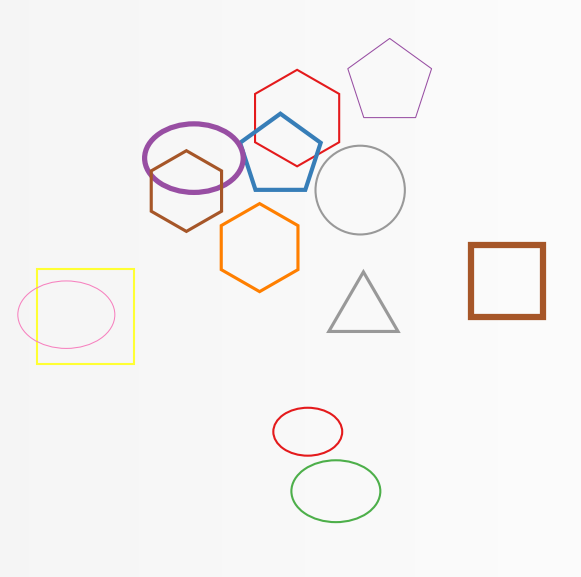[{"shape": "oval", "thickness": 1, "radius": 0.3, "center": [0.53, 0.252]}, {"shape": "hexagon", "thickness": 1, "radius": 0.42, "center": [0.511, 0.795]}, {"shape": "pentagon", "thickness": 2, "radius": 0.36, "center": [0.482, 0.729]}, {"shape": "oval", "thickness": 1, "radius": 0.38, "center": [0.578, 0.149]}, {"shape": "pentagon", "thickness": 0.5, "radius": 0.38, "center": [0.67, 0.857]}, {"shape": "oval", "thickness": 2.5, "radius": 0.42, "center": [0.334, 0.725]}, {"shape": "hexagon", "thickness": 1.5, "radius": 0.38, "center": [0.447, 0.57]}, {"shape": "square", "thickness": 1, "radius": 0.41, "center": [0.147, 0.451]}, {"shape": "square", "thickness": 3, "radius": 0.31, "center": [0.873, 0.512]}, {"shape": "hexagon", "thickness": 1.5, "radius": 0.35, "center": [0.321, 0.668]}, {"shape": "oval", "thickness": 0.5, "radius": 0.42, "center": [0.114, 0.454]}, {"shape": "circle", "thickness": 1, "radius": 0.38, "center": [0.62, 0.67]}, {"shape": "triangle", "thickness": 1.5, "radius": 0.34, "center": [0.625, 0.46]}]